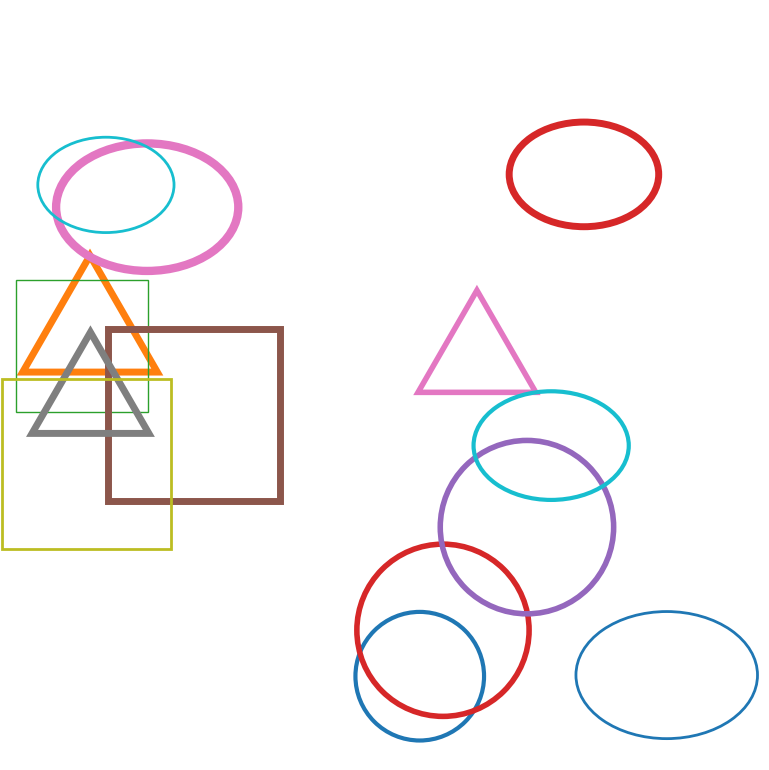[{"shape": "oval", "thickness": 1, "radius": 0.59, "center": [0.866, 0.123]}, {"shape": "circle", "thickness": 1.5, "radius": 0.42, "center": [0.545, 0.122]}, {"shape": "triangle", "thickness": 2.5, "radius": 0.5, "center": [0.117, 0.567]}, {"shape": "square", "thickness": 0.5, "radius": 0.43, "center": [0.107, 0.551]}, {"shape": "circle", "thickness": 2, "radius": 0.56, "center": [0.575, 0.181]}, {"shape": "oval", "thickness": 2.5, "radius": 0.49, "center": [0.758, 0.774]}, {"shape": "circle", "thickness": 2, "radius": 0.56, "center": [0.684, 0.315]}, {"shape": "square", "thickness": 2.5, "radius": 0.56, "center": [0.252, 0.461]}, {"shape": "oval", "thickness": 3, "radius": 0.59, "center": [0.191, 0.731]}, {"shape": "triangle", "thickness": 2, "radius": 0.44, "center": [0.619, 0.535]}, {"shape": "triangle", "thickness": 2.5, "radius": 0.44, "center": [0.117, 0.481]}, {"shape": "square", "thickness": 1, "radius": 0.55, "center": [0.112, 0.398]}, {"shape": "oval", "thickness": 1, "radius": 0.44, "center": [0.138, 0.76]}, {"shape": "oval", "thickness": 1.5, "radius": 0.5, "center": [0.716, 0.421]}]